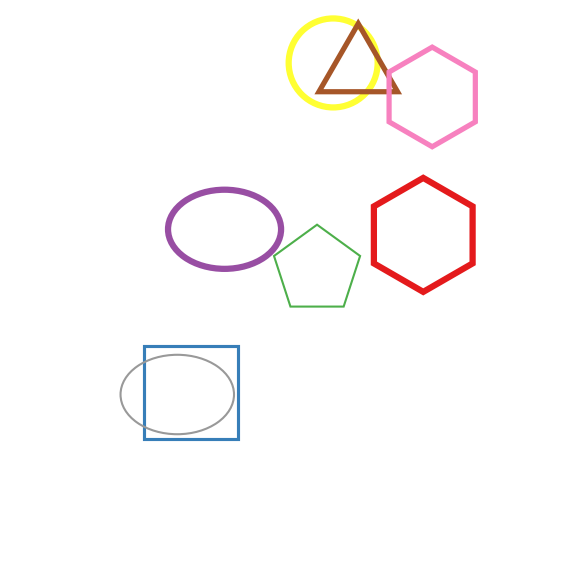[{"shape": "hexagon", "thickness": 3, "radius": 0.49, "center": [0.733, 0.592]}, {"shape": "square", "thickness": 1.5, "radius": 0.4, "center": [0.33, 0.32]}, {"shape": "pentagon", "thickness": 1, "radius": 0.39, "center": [0.549, 0.532]}, {"shape": "oval", "thickness": 3, "radius": 0.49, "center": [0.389, 0.602]}, {"shape": "circle", "thickness": 3, "radius": 0.39, "center": [0.577, 0.89]}, {"shape": "triangle", "thickness": 2.5, "radius": 0.39, "center": [0.62, 0.88]}, {"shape": "hexagon", "thickness": 2.5, "radius": 0.43, "center": [0.748, 0.831]}, {"shape": "oval", "thickness": 1, "radius": 0.49, "center": [0.307, 0.316]}]